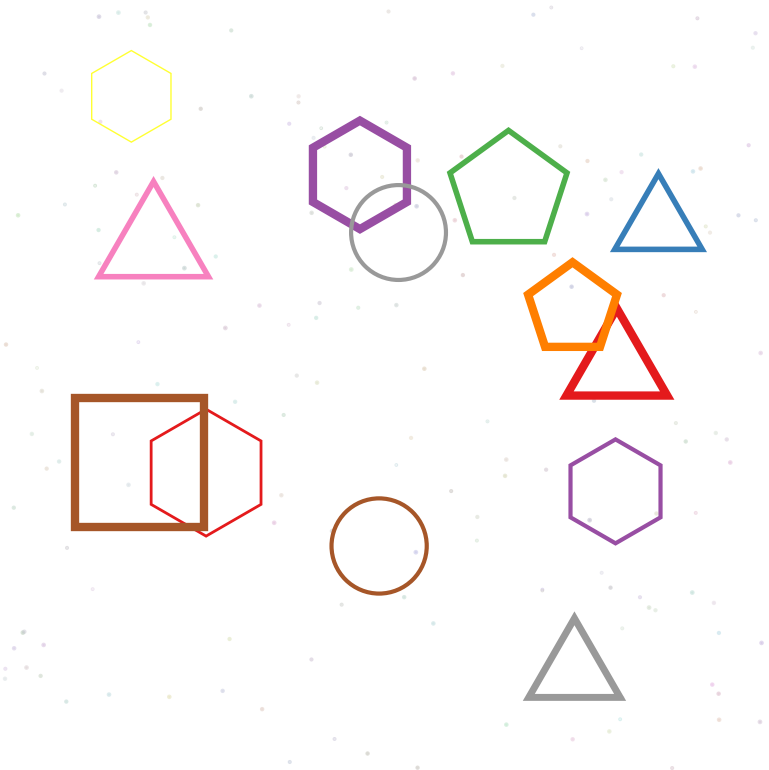[{"shape": "triangle", "thickness": 3, "radius": 0.38, "center": [0.801, 0.524]}, {"shape": "hexagon", "thickness": 1, "radius": 0.41, "center": [0.268, 0.386]}, {"shape": "triangle", "thickness": 2, "radius": 0.33, "center": [0.855, 0.709]}, {"shape": "pentagon", "thickness": 2, "radius": 0.4, "center": [0.66, 0.751]}, {"shape": "hexagon", "thickness": 1.5, "radius": 0.34, "center": [0.799, 0.362]}, {"shape": "hexagon", "thickness": 3, "radius": 0.35, "center": [0.467, 0.773]}, {"shape": "pentagon", "thickness": 3, "radius": 0.3, "center": [0.744, 0.599]}, {"shape": "hexagon", "thickness": 0.5, "radius": 0.3, "center": [0.171, 0.875]}, {"shape": "square", "thickness": 3, "radius": 0.42, "center": [0.181, 0.399]}, {"shape": "circle", "thickness": 1.5, "radius": 0.31, "center": [0.492, 0.291]}, {"shape": "triangle", "thickness": 2, "radius": 0.41, "center": [0.199, 0.682]}, {"shape": "circle", "thickness": 1.5, "radius": 0.31, "center": [0.518, 0.698]}, {"shape": "triangle", "thickness": 2.5, "radius": 0.34, "center": [0.746, 0.129]}]